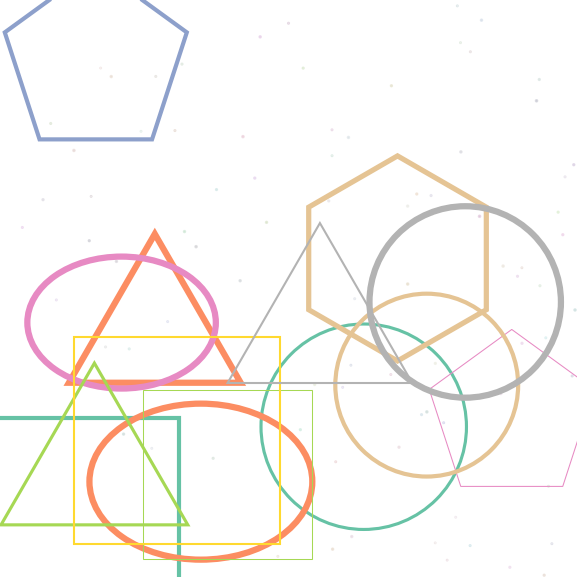[{"shape": "square", "thickness": 2, "radius": 0.8, "center": [0.149, 0.115]}, {"shape": "circle", "thickness": 1.5, "radius": 0.89, "center": [0.63, 0.26]}, {"shape": "oval", "thickness": 3, "radius": 0.96, "center": [0.348, 0.165]}, {"shape": "triangle", "thickness": 3, "radius": 0.86, "center": [0.268, 0.422]}, {"shape": "pentagon", "thickness": 2, "radius": 0.83, "center": [0.166, 0.892]}, {"shape": "pentagon", "thickness": 0.5, "radius": 0.75, "center": [0.886, 0.278]}, {"shape": "oval", "thickness": 3, "radius": 0.82, "center": [0.211, 0.441]}, {"shape": "square", "thickness": 0.5, "radius": 0.73, "center": [0.394, 0.178]}, {"shape": "triangle", "thickness": 1.5, "radius": 0.93, "center": [0.163, 0.184]}, {"shape": "square", "thickness": 1, "radius": 0.89, "center": [0.307, 0.236]}, {"shape": "hexagon", "thickness": 2.5, "radius": 0.89, "center": [0.688, 0.552]}, {"shape": "circle", "thickness": 2, "radius": 0.79, "center": [0.739, 0.332]}, {"shape": "triangle", "thickness": 1, "radius": 0.92, "center": [0.554, 0.428]}, {"shape": "circle", "thickness": 3, "radius": 0.83, "center": [0.806, 0.476]}]